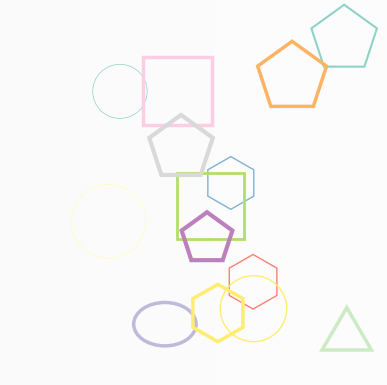[{"shape": "circle", "thickness": 0.5, "radius": 0.35, "center": [0.31, 0.763]}, {"shape": "pentagon", "thickness": 1.5, "radius": 0.44, "center": [0.888, 0.899]}, {"shape": "circle", "thickness": 0.5, "radius": 0.48, "center": [0.28, 0.425]}, {"shape": "oval", "thickness": 2.5, "radius": 0.4, "center": [0.425, 0.158]}, {"shape": "hexagon", "thickness": 1, "radius": 0.35, "center": [0.653, 0.268]}, {"shape": "hexagon", "thickness": 1, "radius": 0.34, "center": [0.596, 0.525]}, {"shape": "pentagon", "thickness": 2.5, "radius": 0.47, "center": [0.754, 0.799]}, {"shape": "square", "thickness": 2, "radius": 0.43, "center": [0.543, 0.464]}, {"shape": "square", "thickness": 2.5, "radius": 0.44, "center": [0.459, 0.764]}, {"shape": "pentagon", "thickness": 3, "radius": 0.43, "center": [0.467, 0.615]}, {"shape": "pentagon", "thickness": 3, "radius": 0.34, "center": [0.534, 0.38]}, {"shape": "triangle", "thickness": 2.5, "radius": 0.37, "center": [0.895, 0.128]}, {"shape": "hexagon", "thickness": 2.5, "radius": 0.37, "center": [0.562, 0.187]}, {"shape": "circle", "thickness": 1, "radius": 0.43, "center": [0.654, 0.198]}]